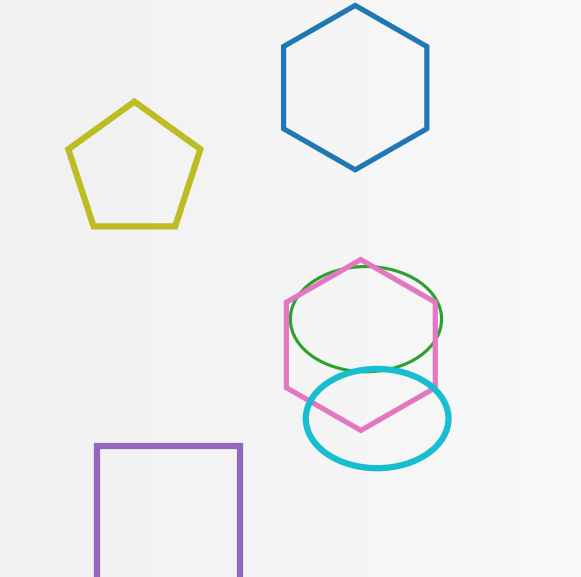[{"shape": "hexagon", "thickness": 2.5, "radius": 0.71, "center": [0.611, 0.847]}, {"shape": "oval", "thickness": 1.5, "radius": 0.65, "center": [0.63, 0.447]}, {"shape": "square", "thickness": 3, "radius": 0.61, "center": [0.29, 0.105]}, {"shape": "hexagon", "thickness": 2.5, "radius": 0.74, "center": [0.621, 0.402]}, {"shape": "pentagon", "thickness": 3, "radius": 0.6, "center": [0.231, 0.704]}, {"shape": "oval", "thickness": 3, "radius": 0.61, "center": [0.649, 0.274]}]